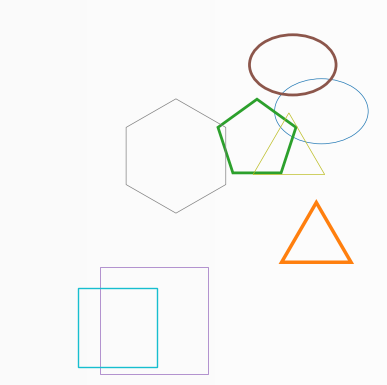[{"shape": "oval", "thickness": 0.5, "radius": 0.6, "center": [0.829, 0.711]}, {"shape": "triangle", "thickness": 2.5, "radius": 0.52, "center": [0.816, 0.371]}, {"shape": "pentagon", "thickness": 2, "radius": 0.53, "center": [0.663, 0.637]}, {"shape": "square", "thickness": 0.5, "radius": 0.7, "center": [0.397, 0.167]}, {"shape": "oval", "thickness": 2, "radius": 0.56, "center": [0.756, 0.831]}, {"shape": "hexagon", "thickness": 0.5, "radius": 0.74, "center": [0.454, 0.595]}, {"shape": "triangle", "thickness": 0.5, "radius": 0.53, "center": [0.745, 0.6]}, {"shape": "square", "thickness": 1, "radius": 0.51, "center": [0.302, 0.149]}]